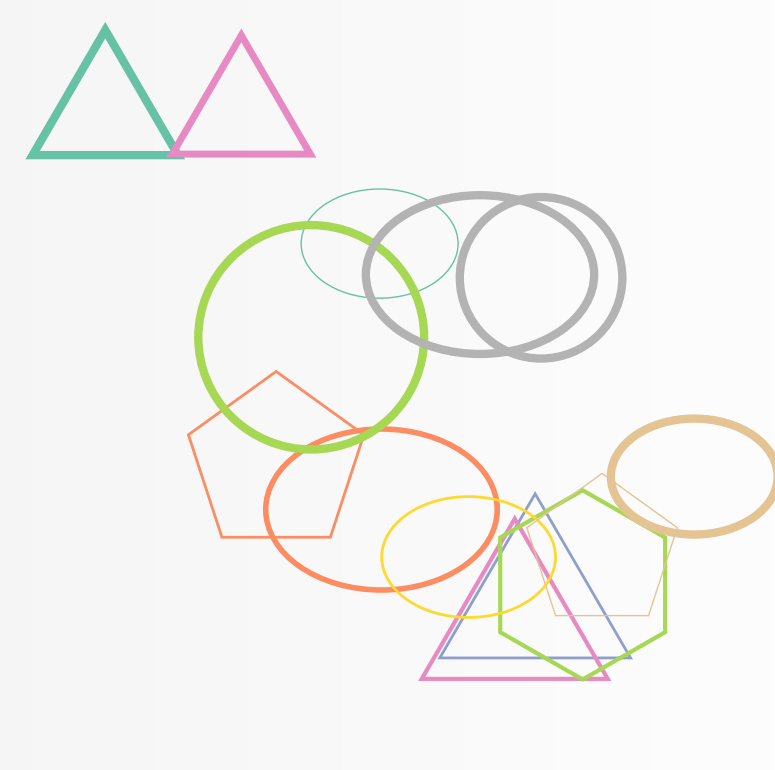[{"shape": "oval", "thickness": 0.5, "radius": 0.51, "center": [0.49, 0.684]}, {"shape": "triangle", "thickness": 3, "radius": 0.54, "center": [0.136, 0.853]}, {"shape": "oval", "thickness": 2, "radius": 0.75, "center": [0.492, 0.338]}, {"shape": "pentagon", "thickness": 1, "radius": 0.6, "center": [0.356, 0.399]}, {"shape": "triangle", "thickness": 1, "radius": 0.71, "center": [0.691, 0.217]}, {"shape": "triangle", "thickness": 2.5, "radius": 0.51, "center": [0.311, 0.851]}, {"shape": "triangle", "thickness": 1.5, "radius": 0.69, "center": [0.664, 0.188]}, {"shape": "hexagon", "thickness": 1.5, "radius": 0.61, "center": [0.752, 0.24]}, {"shape": "circle", "thickness": 3, "radius": 0.73, "center": [0.402, 0.562]}, {"shape": "oval", "thickness": 1, "radius": 0.56, "center": [0.605, 0.277]}, {"shape": "oval", "thickness": 3, "radius": 0.54, "center": [0.896, 0.381]}, {"shape": "pentagon", "thickness": 0.5, "radius": 0.51, "center": [0.777, 0.283]}, {"shape": "oval", "thickness": 3, "radius": 0.74, "center": [0.619, 0.643]}, {"shape": "circle", "thickness": 3, "radius": 0.52, "center": [0.698, 0.639]}]